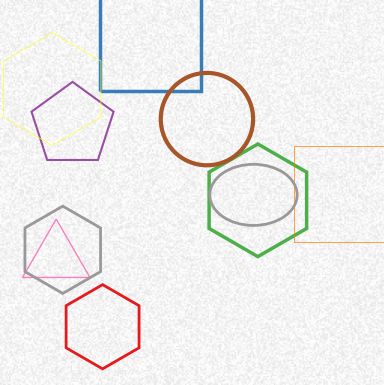[{"shape": "hexagon", "thickness": 2, "radius": 0.55, "center": [0.266, 0.151]}, {"shape": "square", "thickness": 2.5, "radius": 0.65, "center": [0.391, 0.893]}, {"shape": "hexagon", "thickness": 2.5, "radius": 0.73, "center": [0.67, 0.48]}, {"shape": "pentagon", "thickness": 1.5, "radius": 0.56, "center": [0.188, 0.675]}, {"shape": "square", "thickness": 0.5, "radius": 0.62, "center": [0.889, 0.497]}, {"shape": "hexagon", "thickness": 0.5, "radius": 0.73, "center": [0.136, 0.769]}, {"shape": "circle", "thickness": 3, "radius": 0.6, "center": [0.538, 0.691]}, {"shape": "triangle", "thickness": 1, "radius": 0.51, "center": [0.146, 0.33]}, {"shape": "hexagon", "thickness": 2, "radius": 0.57, "center": [0.163, 0.351]}, {"shape": "oval", "thickness": 2, "radius": 0.57, "center": [0.658, 0.494]}]